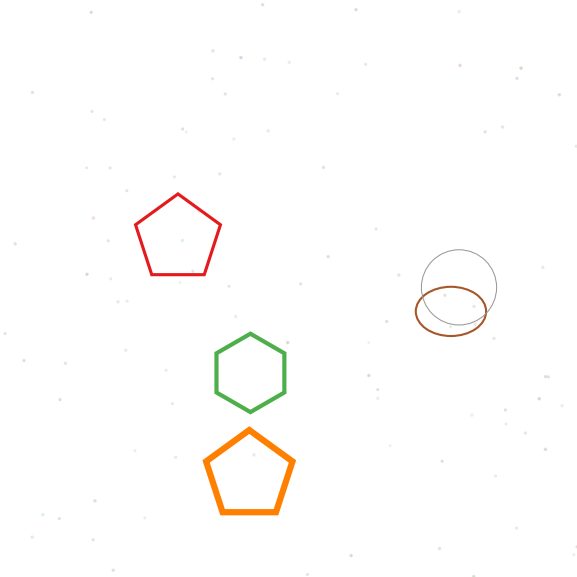[{"shape": "pentagon", "thickness": 1.5, "radius": 0.39, "center": [0.308, 0.586]}, {"shape": "hexagon", "thickness": 2, "radius": 0.34, "center": [0.434, 0.353]}, {"shape": "pentagon", "thickness": 3, "radius": 0.39, "center": [0.432, 0.176]}, {"shape": "oval", "thickness": 1, "radius": 0.3, "center": [0.781, 0.46]}, {"shape": "circle", "thickness": 0.5, "radius": 0.33, "center": [0.795, 0.502]}]